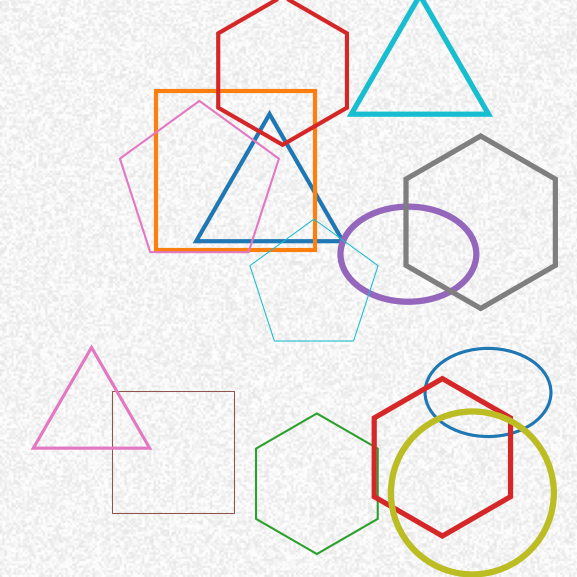[{"shape": "triangle", "thickness": 2, "radius": 0.73, "center": [0.467, 0.655]}, {"shape": "oval", "thickness": 1.5, "radius": 0.54, "center": [0.845, 0.32]}, {"shape": "square", "thickness": 2, "radius": 0.69, "center": [0.407, 0.703]}, {"shape": "hexagon", "thickness": 1, "radius": 0.61, "center": [0.549, 0.161]}, {"shape": "hexagon", "thickness": 2.5, "radius": 0.68, "center": [0.766, 0.207]}, {"shape": "hexagon", "thickness": 2, "radius": 0.64, "center": [0.489, 0.877]}, {"shape": "oval", "thickness": 3, "radius": 0.59, "center": [0.707, 0.559]}, {"shape": "square", "thickness": 0.5, "radius": 0.53, "center": [0.299, 0.216]}, {"shape": "pentagon", "thickness": 1, "radius": 0.72, "center": [0.345, 0.68]}, {"shape": "triangle", "thickness": 1.5, "radius": 0.58, "center": [0.158, 0.281]}, {"shape": "hexagon", "thickness": 2.5, "radius": 0.75, "center": [0.832, 0.614]}, {"shape": "circle", "thickness": 3, "radius": 0.71, "center": [0.818, 0.146]}, {"shape": "triangle", "thickness": 2.5, "radius": 0.69, "center": [0.727, 0.87]}, {"shape": "pentagon", "thickness": 0.5, "radius": 0.58, "center": [0.544, 0.503]}]